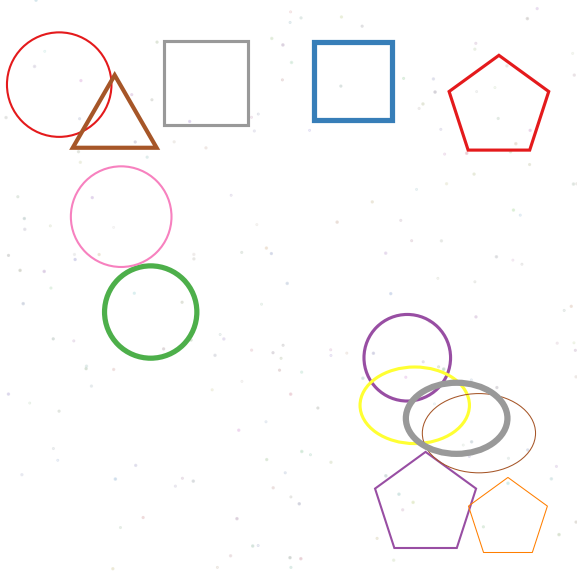[{"shape": "pentagon", "thickness": 1.5, "radius": 0.45, "center": [0.864, 0.813]}, {"shape": "circle", "thickness": 1, "radius": 0.45, "center": [0.103, 0.853]}, {"shape": "square", "thickness": 2.5, "radius": 0.34, "center": [0.611, 0.859]}, {"shape": "circle", "thickness": 2.5, "radius": 0.4, "center": [0.261, 0.459]}, {"shape": "pentagon", "thickness": 1, "radius": 0.46, "center": [0.737, 0.125]}, {"shape": "circle", "thickness": 1.5, "radius": 0.37, "center": [0.705, 0.38]}, {"shape": "pentagon", "thickness": 0.5, "radius": 0.36, "center": [0.88, 0.101]}, {"shape": "oval", "thickness": 1.5, "radius": 0.47, "center": [0.718, 0.297]}, {"shape": "oval", "thickness": 0.5, "radius": 0.49, "center": [0.829, 0.249]}, {"shape": "triangle", "thickness": 2, "radius": 0.42, "center": [0.199, 0.785]}, {"shape": "circle", "thickness": 1, "radius": 0.44, "center": [0.21, 0.624]}, {"shape": "oval", "thickness": 3, "radius": 0.44, "center": [0.791, 0.275]}, {"shape": "square", "thickness": 1.5, "radius": 0.36, "center": [0.357, 0.855]}]